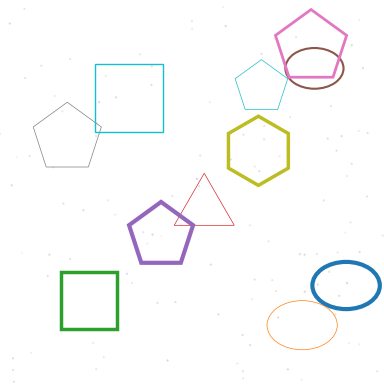[{"shape": "oval", "thickness": 3, "radius": 0.44, "center": [0.899, 0.258]}, {"shape": "oval", "thickness": 0.5, "radius": 0.46, "center": [0.785, 0.155]}, {"shape": "square", "thickness": 2.5, "radius": 0.37, "center": [0.231, 0.22]}, {"shape": "triangle", "thickness": 0.5, "radius": 0.45, "center": [0.53, 0.46]}, {"shape": "pentagon", "thickness": 3, "radius": 0.44, "center": [0.418, 0.388]}, {"shape": "oval", "thickness": 1.5, "radius": 0.38, "center": [0.817, 0.822]}, {"shape": "pentagon", "thickness": 2, "radius": 0.49, "center": [0.808, 0.878]}, {"shape": "pentagon", "thickness": 0.5, "radius": 0.46, "center": [0.175, 0.641]}, {"shape": "hexagon", "thickness": 2.5, "radius": 0.45, "center": [0.671, 0.608]}, {"shape": "square", "thickness": 1, "radius": 0.44, "center": [0.335, 0.746]}, {"shape": "pentagon", "thickness": 0.5, "radius": 0.36, "center": [0.679, 0.773]}]